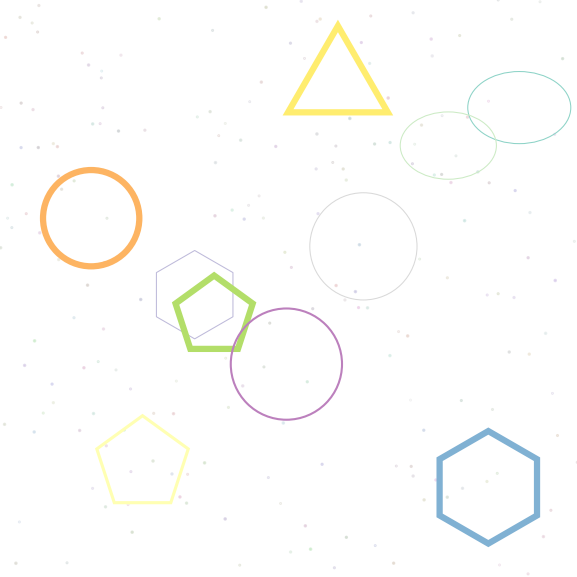[{"shape": "oval", "thickness": 0.5, "radius": 0.45, "center": [0.899, 0.813]}, {"shape": "pentagon", "thickness": 1.5, "radius": 0.42, "center": [0.247, 0.196]}, {"shape": "hexagon", "thickness": 0.5, "radius": 0.38, "center": [0.337, 0.489]}, {"shape": "hexagon", "thickness": 3, "radius": 0.49, "center": [0.846, 0.155]}, {"shape": "circle", "thickness": 3, "radius": 0.42, "center": [0.158, 0.621]}, {"shape": "pentagon", "thickness": 3, "radius": 0.35, "center": [0.371, 0.452]}, {"shape": "circle", "thickness": 0.5, "radius": 0.46, "center": [0.629, 0.573]}, {"shape": "circle", "thickness": 1, "radius": 0.48, "center": [0.496, 0.369]}, {"shape": "oval", "thickness": 0.5, "radius": 0.42, "center": [0.776, 0.747]}, {"shape": "triangle", "thickness": 3, "radius": 0.5, "center": [0.585, 0.854]}]